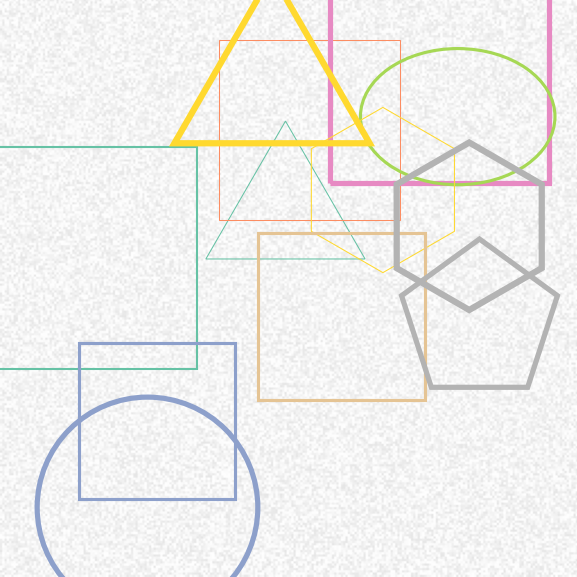[{"shape": "square", "thickness": 1, "radius": 0.96, "center": [0.149, 0.553]}, {"shape": "triangle", "thickness": 0.5, "radius": 0.8, "center": [0.494, 0.63]}, {"shape": "square", "thickness": 0.5, "radius": 0.78, "center": [0.536, 0.774]}, {"shape": "square", "thickness": 1.5, "radius": 0.67, "center": [0.272, 0.27]}, {"shape": "circle", "thickness": 2.5, "radius": 0.96, "center": [0.255, 0.12]}, {"shape": "square", "thickness": 2.5, "radius": 0.95, "center": [0.76, 0.871]}, {"shape": "oval", "thickness": 1.5, "radius": 0.84, "center": [0.793, 0.797]}, {"shape": "hexagon", "thickness": 0.5, "radius": 0.72, "center": [0.663, 0.67]}, {"shape": "triangle", "thickness": 3, "radius": 0.98, "center": [0.471, 0.849]}, {"shape": "square", "thickness": 1.5, "radius": 0.72, "center": [0.591, 0.451]}, {"shape": "pentagon", "thickness": 2.5, "radius": 0.71, "center": [0.83, 0.443]}, {"shape": "hexagon", "thickness": 3, "radius": 0.73, "center": [0.813, 0.607]}]